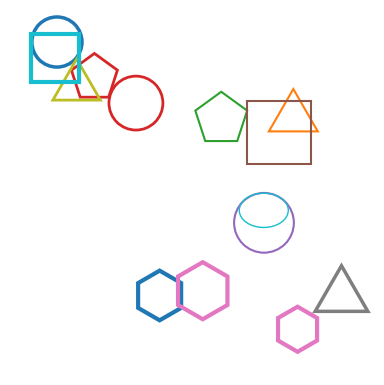[{"shape": "hexagon", "thickness": 3, "radius": 0.32, "center": [0.415, 0.233]}, {"shape": "circle", "thickness": 2.5, "radius": 0.33, "center": [0.148, 0.891]}, {"shape": "triangle", "thickness": 1.5, "radius": 0.37, "center": [0.762, 0.695]}, {"shape": "pentagon", "thickness": 1.5, "radius": 0.35, "center": [0.575, 0.691]}, {"shape": "circle", "thickness": 2, "radius": 0.35, "center": [0.353, 0.732]}, {"shape": "pentagon", "thickness": 2, "radius": 0.31, "center": [0.245, 0.798]}, {"shape": "circle", "thickness": 1.5, "radius": 0.39, "center": [0.686, 0.421]}, {"shape": "square", "thickness": 1.5, "radius": 0.41, "center": [0.724, 0.655]}, {"shape": "hexagon", "thickness": 3, "radius": 0.29, "center": [0.773, 0.145]}, {"shape": "hexagon", "thickness": 3, "radius": 0.37, "center": [0.527, 0.245]}, {"shape": "triangle", "thickness": 2.5, "radius": 0.39, "center": [0.887, 0.231]}, {"shape": "triangle", "thickness": 2, "radius": 0.36, "center": [0.199, 0.776]}, {"shape": "square", "thickness": 3, "radius": 0.31, "center": [0.143, 0.849]}, {"shape": "oval", "thickness": 1, "radius": 0.32, "center": [0.685, 0.454]}]